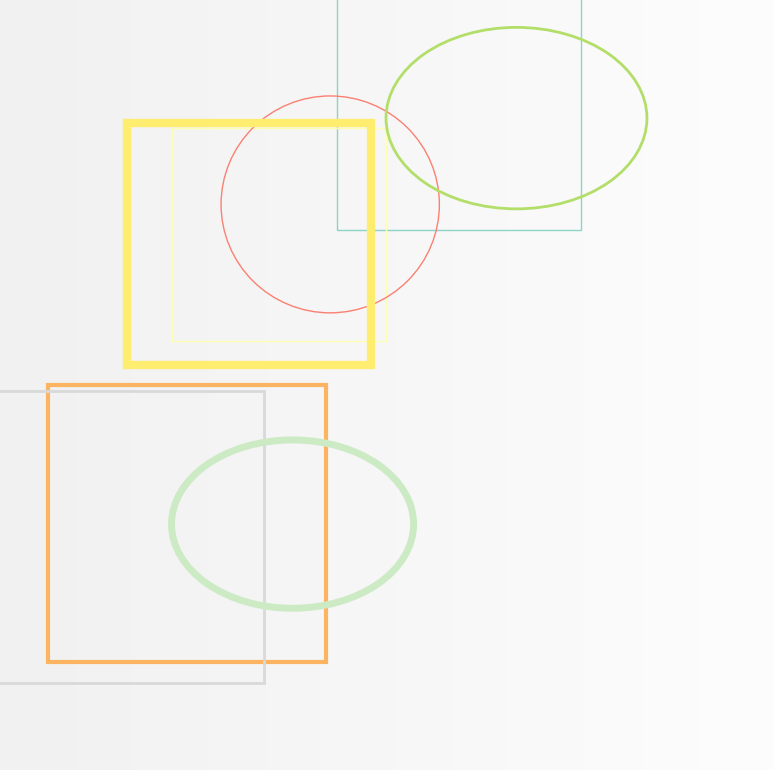[{"shape": "square", "thickness": 0.5, "radius": 0.79, "center": [0.592, 0.859]}, {"shape": "square", "thickness": 0.5, "radius": 0.69, "center": [0.36, 0.695]}, {"shape": "circle", "thickness": 0.5, "radius": 0.7, "center": [0.426, 0.735]}, {"shape": "square", "thickness": 1.5, "radius": 0.9, "center": [0.241, 0.321]}, {"shape": "oval", "thickness": 1, "radius": 0.84, "center": [0.666, 0.847]}, {"shape": "square", "thickness": 1, "radius": 0.95, "center": [0.151, 0.303]}, {"shape": "oval", "thickness": 2.5, "radius": 0.78, "center": [0.378, 0.319]}, {"shape": "square", "thickness": 3, "radius": 0.79, "center": [0.321, 0.683]}]